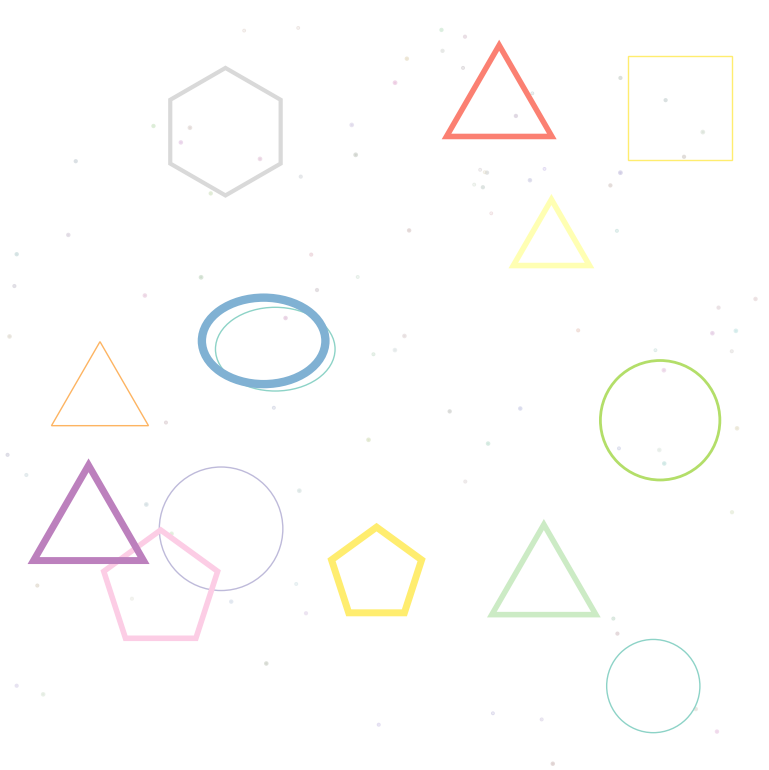[{"shape": "oval", "thickness": 0.5, "radius": 0.39, "center": [0.357, 0.547]}, {"shape": "circle", "thickness": 0.5, "radius": 0.3, "center": [0.848, 0.109]}, {"shape": "triangle", "thickness": 2, "radius": 0.29, "center": [0.716, 0.684]}, {"shape": "circle", "thickness": 0.5, "radius": 0.4, "center": [0.287, 0.313]}, {"shape": "triangle", "thickness": 2, "radius": 0.39, "center": [0.648, 0.862]}, {"shape": "oval", "thickness": 3, "radius": 0.4, "center": [0.342, 0.557]}, {"shape": "triangle", "thickness": 0.5, "radius": 0.36, "center": [0.13, 0.484]}, {"shape": "circle", "thickness": 1, "radius": 0.39, "center": [0.857, 0.454]}, {"shape": "pentagon", "thickness": 2, "radius": 0.39, "center": [0.209, 0.234]}, {"shape": "hexagon", "thickness": 1.5, "radius": 0.41, "center": [0.293, 0.829]}, {"shape": "triangle", "thickness": 2.5, "radius": 0.41, "center": [0.115, 0.313]}, {"shape": "triangle", "thickness": 2, "radius": 0.39, "center": [0.706, 0.241]}, {"shape": "square", "thickness": 0.5, "radius": 0.34, "center": [0.883, 0.859]}, {"shape": "pentagon", "thickness": 2.5, "radius": 0.31, "center": [0.489, 0.254]}]